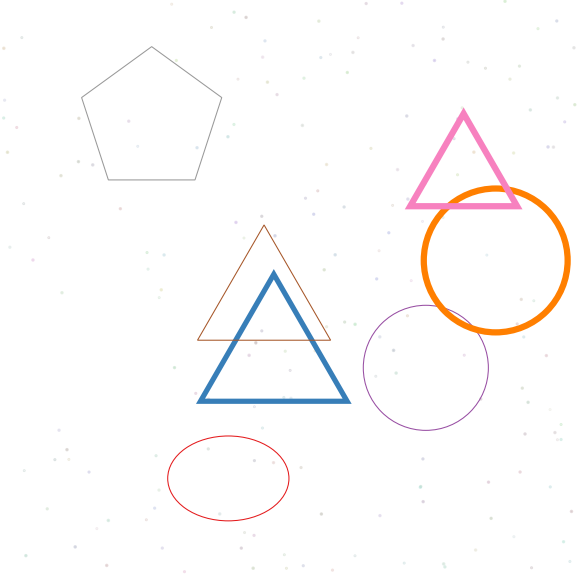[{"shape": "oval", "thickness": 0.5, "radius": 0.52, "center": [0.395, 0.171]}, {"shape": "triangle", "thickness": 2.5, "radius": 0.73, "center": [0.474, 0.378]}, {"shape": "circle", "thickness": 0.5, "radius": 0.54, "center": [0.737, 0.362]}, {"shape": "circle", "thickness": 3, "radius": 0.62, "center": [0.858, 0.548]}, {"shape": "triangle", "thickness": 0.5, "radius": 0.67, "center": [0.457, 0.477]}, {"shape": "triangle", "thickness": 3, "radius": 0.53, "center": [0.803, 0.695]}, {"shape": "pentagon", "thickness": 0.5, "radius": 0.64, "center": [0.263, 0.791]}]